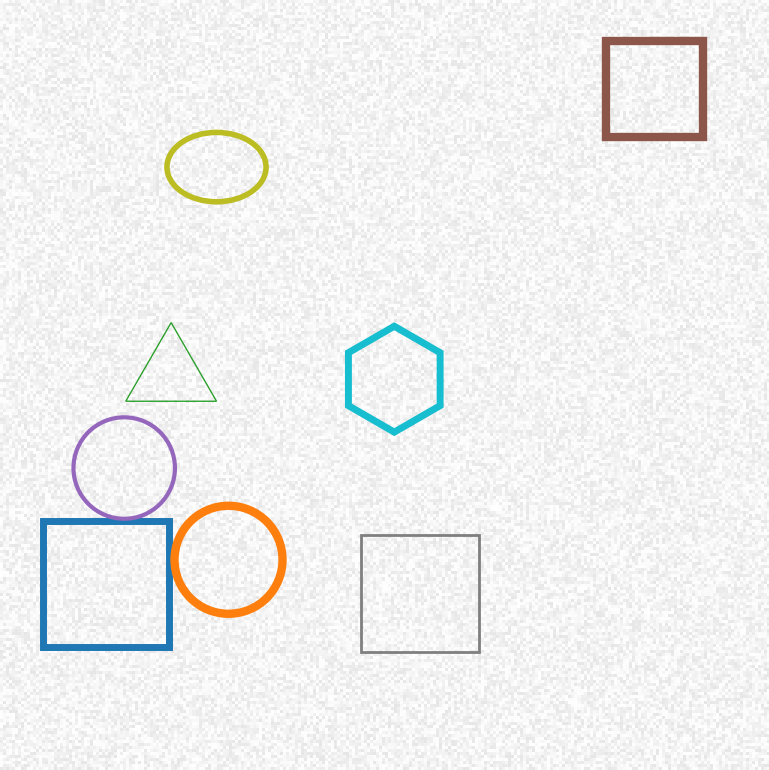[{"shape": "square", "thickness": 2.5, "radius": 0.41, "center": [0.138, 0.242]}, {"shape": "circle", "thickness": 3, "radius": 0.35, "center": [0.297, 0.273]}, {"shape": "triangle", "thickness": 0.5, "radius": 0.34, "center": [0.222, 0.513]}, {"shape": "circle", "thickness": 1.5, "radius": 0.33, "center": [0.161, 0.392]}, {"shape": "square", "thickness": 3, "radius": 0.31, "center": [0.85, 0.884]}, {"shape": "square", "thickness": 1, "radius": 0.38, "center": [0.545, 0.229]}, {"shape": "oval", "thickness": 2, "radius": 0.32, "center": [0.281, 0.783]}, {"shape": "hexagon", "thickness": 2.5, "radius": 0.34, "center": [0.512, 0.508]}]